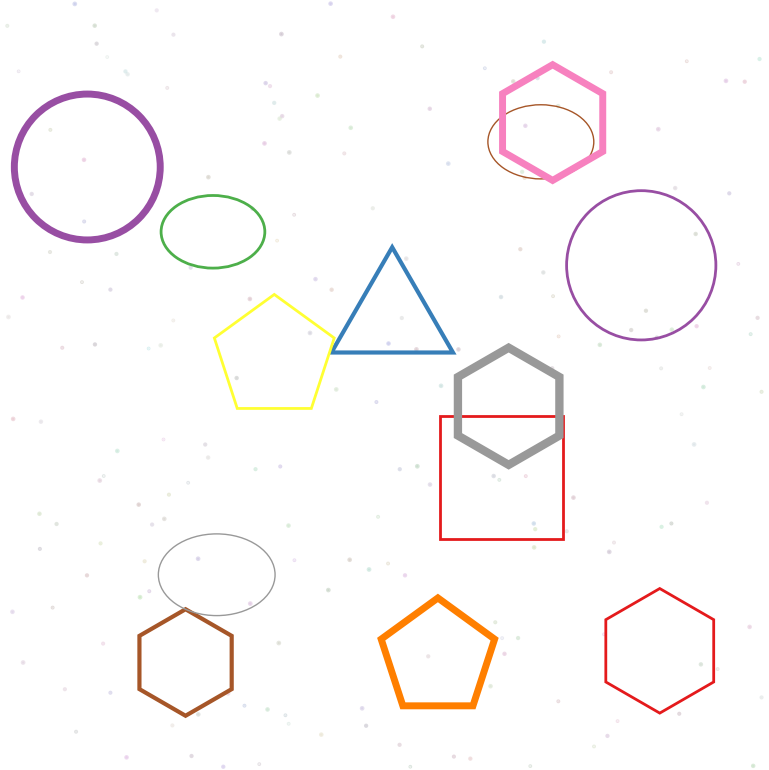[{"shape": "hexagon", "thickness": 1, "radius": 0.4, "center": [0.857, 0.155]}, {"shape": "square", "thickness": 1, "radius": 0.4, "center": [0.652, 0.38]}, {"shape": "triangle", "thickness": 1.5, "radius": 0.46, "center": [0.509, 0.588]}, {"shape": "oval", "thickness": 1, "radius": 0.34, "center": [0.277, 0.699]}, {"shape": "circle", "thickness": 1, "radius": 0.48, "center": [0.833, 0.655]}, {"shape": "circle", "thickness": 2.5, "radius": 0.47, "center": [0.113, 0.783]}, {"shape": "pentagon", "thickness": 2.5, "radius": 0.39, "center": [0.569, 0.146]}, {"shape": "pentagon", "thickness": 1, "radius": 0.41, "center": [0.356, 0.536]}, {"shape": "oval", "thickness": 0.5, "radius": 0.34, "center": [0.702, 0.816]}, {"shape": "hexagon", "thickness": 1.5, "radius": 0.35, "center": [0.241, 0.14]}, {"shape": "hexagon", "thickness": 2.5, "radius": 0.38, "center": [0.718, 0.841]}, {"shape": "oval", "thickness": 0.5, "radius": 0.38, "center": [0.281, 0.254]}, {"shape": "hexagon", "thickness": 3, "radius": 0.38, "center": [0.661, 0.472]}]